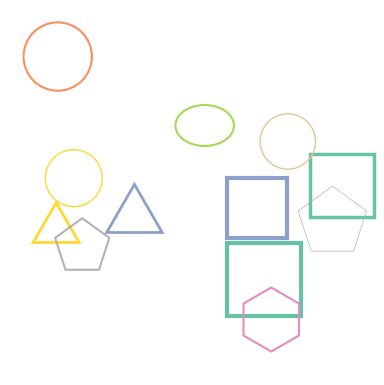[{"shape": "square", "thickness": 3, "radius": 0.48, "center": [0.686, 0.274]}, {"shape": "square", "thickness": 2.5, "radius": 0.41, "center": [0.888, 0.518]}, {"shape": "circle", "thickness": 1.5, "radius": 0.44, "center": [0.15, 0.853]}, {"shape": "square", "thickness": 3, "radius": 0.39, "center": [0.668, 0.46]}, {"shape": "triangle", "thickness": 2, "radius": 0.42, "center": [0.349, 0.438]}, {"shape": "hexagon", "thickness": 1.5, "radius": 0.42, "center": [0.704, 0.17]}, {"shape": "oval", "thickness": 1.5, "radius": 0.38, "center": [0.532, 0.674]}, {"shape": "circle", "thickness": 1, "radius": 0.37, "center": [0.192, 0.537]}, {"shape": "triangle", "thickness": 2, "radius": 0.34, "center": [0.146, 0.405]}, {"shape": "circle", "thickness": 1, "radius": 0.36, "center": [0.748, 0.632]}, {"shape": "pentagon", "thickness": 0.5, "radius": 0.47, "center": [0.863, 0.423]}, {"shape": "pentagon", "thickness": 1.5, "radius": 0.37, "center": [0.214, 0.359]}]